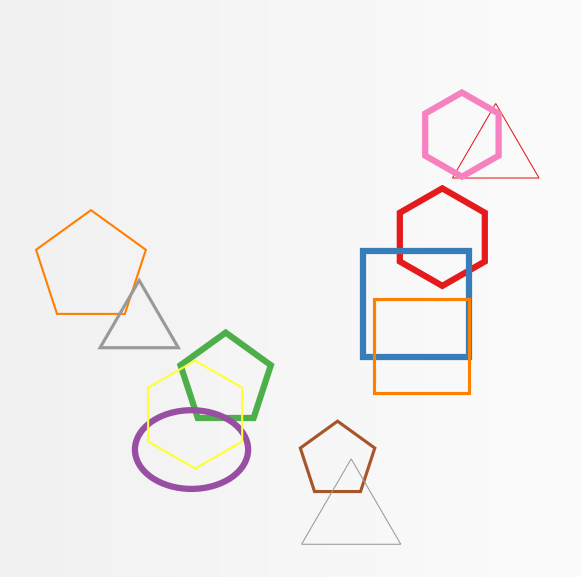[{"shape": "hexagon", "thickness": 3, "radius": 0.42, "center": [0.761, 0.589]}, {"shape": "triangle", "thickness": 0.5, "radius": 0.43, "center": [0.853, 0.734]}, {"shape": "square", "thickness": 3, "radius": 0.46, "center": [0.716, 0.472]}, {"shape": "pentagon", "thickness": 3, "radius": 0.41, "center": [0.388, 0.341]}, {"shape": "oval", "thickness": 3, "radius": 0.49, "center": [0.33, 0.221]}, {"shape": "pentagon", "thickness": 1, "radius": 0.5, "center": [0.156, 0.536]}, {"shape": "square", "thickness": 1.5, "radius": 0.41, "center": [0.725, 0.401]}, {"shape": "hexagon", "thickness": 1, "radius": 0.47, "center": [0.336, 0.281]}, {"shape": "pentagon", "thickness": 1.5, "radius": 0.34, "center": [0.581, 0.202]}, {"shape": "hexagon", "thickness": 3, "radius": 0.36, "center": [0.795, 0.766]}, {"shape": "triangle", "thickness": 1.5, "radius": 0.39, "center": [0.24, 0.436]}, {"shape": "triangle", "thickness": 0.5, "radius": 0.49, "center": [0.604, 0.106]}]